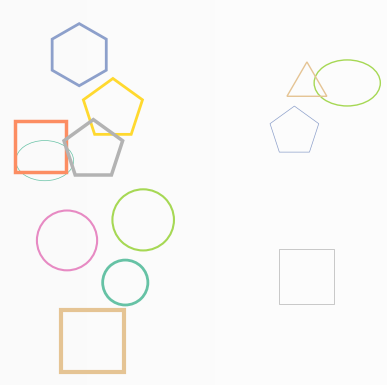[{"shape": "oval", "thickness": 0.5, "radius": 0.37, "center": [0.115, 0.583]}, {"shape": "circle", "thickness": 2, "radius": 0.29, "center": [0.323, 0.266]}, {"shape": "square", "thickness": 2.5, "radius": 0.33, "center": [0.104, 0.62]}, {"shape": "hexagon", "thickness": 2, "radius": 0.4, "center": [0.204, 0.858]}, {"shape": "pentagon", "thickness": 0.5, "radius": 0.33, "center": [0.76, 0.658]}, {"shape": "circle", "thickness": 1.5, "radius": 0.39, "center": [0.173, 0.376]}, {"shape": "circle", "thickness": 1.5, "radius": 0.4, "center": [0.37, 0.429]}, {"shape": "oval", "thickness": 1, "radius": 0.43, "center": [0.896, 0.785]}, {"shape": "pentagon", "thickness": 2, "radius": 0.4, "center": [0.291, 0.716]}, {"shape": "triangle", "thickness": 1, "radius": 0.3, "center": [0.792, 0.78]}, {"shape": "square", "thickness": 3, "radius": 0.41, "center": [0.239, 0.114]}, {"shape": "square", "thickness": 0.5, "radius": 0.36, "center": [0.791, 0.282]}, {"shape": "pentagon", "thickness": 2.5, "radius": 0.4, "center": [0.241, 0.61]}]